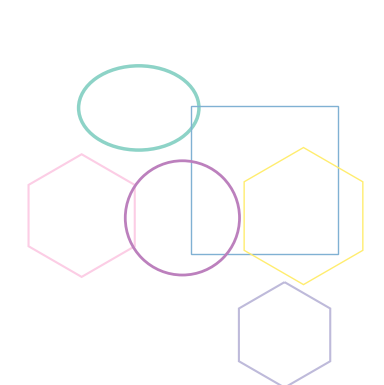[{"shape": "oval", "thickness": 2.5, "radius": 0.78, "center": [0.36, 0.72]}, {"shape": "hexagon", "thickness": 1.5, "radius": 0.68, "center": [0.739, 0.13]}, {"shape": "square", "thickness": 1, "radius": 0.96, "center": [0.687, 0.532]}, {"shape": "hexagon", "thickness": 1.5, "radius": 0.8, "center": [0.212, 0.44]}, {"shape": "circle", "thickness": 2, "radius": 0.74, "center": [0.474, 0.434]}, {"shape": "hexagon", "thickness": 1, "radius": 0.89, "center": [0.788, 0.439]}]